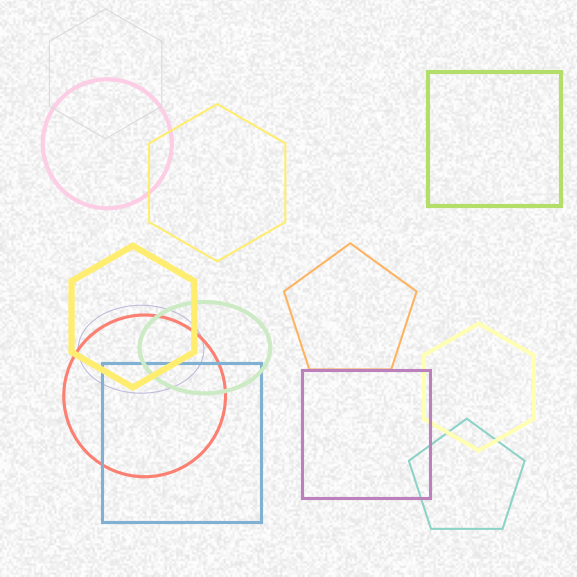[{"shape": "pentagon", "thickness": 1, "radius": 0.53, "center": [0.808, 0.169]}, {"shape": "hexagon", "thickness": 2, "radius": 0.55, "center": [0.829, 0.329]}, {"shape": "oval", "thickness": 0.5, "radius": 0.54, "center": [0.244, 0.394]}, {"shape": "circle", "thickness": 1.5, "radius": 0.7, "center": [0.25, 0.314]}, {"shape": "square", "thickness": 1.5, "radius": 0.69, "center": [0.315, 0.233]}, {"shape": "pentagon", "thickness": 1, "radius": 0.6, "center": [0.607, 0.457]}, {"shape": "square", "thickness": 2, "radius": 0.58, "center": [0.856, 0.758]}, {"shape": "circle", "thickness": 2, "radius": 0.56, "center": [0.186, 0.75]}, {"shape": "hexagon", "thickness": 0.5, "radius": 0.56, "center": [0.183, 0.871]}, {"shape": "square", "thickness": 1.5, "radius": 0.55, "center": [0.634, 0.247]}, {"shape": "oval", "thickness": 2, "radius": 0.57, "center": [0.355, 0.397]}, {"shape": "hexagon", "thickness": 1, "radius": 0.68, "center": [0.376, 0.683]}, {"shape": "hexagon", "thickness": 3, "radius": 0.61, "center": [0.23, 0.451]}]